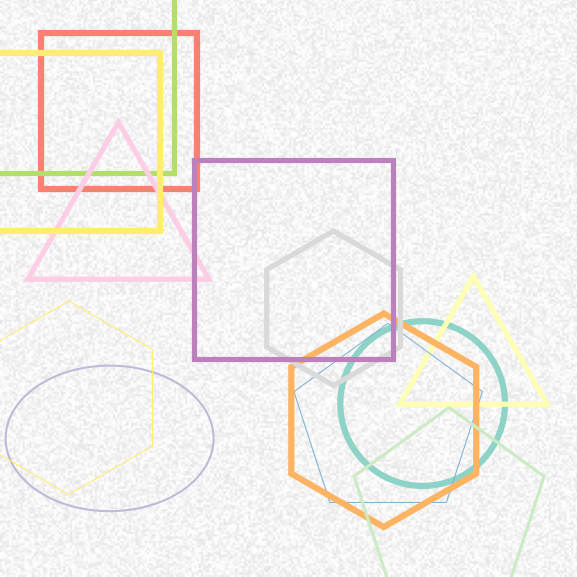[{"shape": "circle", "thickness": 3, "radius": 0.71, "center": [0.732, 0.3]}, {"shape": "triangle", "thickness": 2.5, "radius": 0.74, "center": [0.82, 0.373]}, {"shape": "oval", "thickness": 1, "radius": 0.9, "center": [0.19, 0.24]}, {"shape": "square", "thickness": 3, "radius": 0.68, "center": [0.206, 0.807]}, {"shape": "pentagon", "thickness": 0.5, "radius": 0.86, "center": [0.672, 0.268]}, {"shape": "hexagon", "thickness": 3, "radius": 0.92, "center": [0.665, 0.271]}, {"shape": "square", "thickness": 2.5, "radius": 0.89, "center": [0.123, 0.878]}, {"shape": "triangle", "thickness": 2.5, "radius": 0.91, "center": [0.205, 0.606]}, {"shape": "hexagon", "thickness": 2.5, "radius": 0.67, "center": [0.578, 0.465]}, {"shape": "square", "thickness": 2.5, "radius": 0.86, "center": [0.509, 0.549]}, {"shape": "pentagon", "thickness": 1.5, "radius": 0.86, "center": [0.778, 0.121]}, {"shape": "square", "thickness": 3, "radius": 0.77, "center": [0.122, 0.753]}, {"shape": "hexagon", "thickness": 0.5, "radius": 0.84, "center": [0.119, 0.31]}]